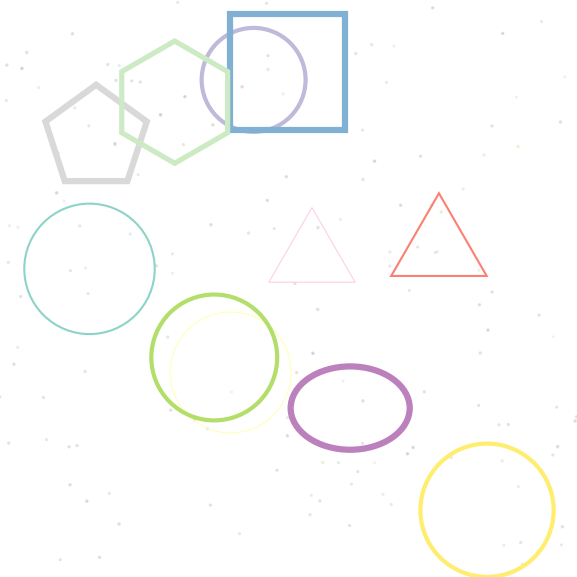[{"shape": "circle", "thickness": 1, "radius": 0.56, "center": [0.155, 0.534]}, {"shape": "circle", "thickness": 0.5, "radius": 0.52, "center": [0.399, 0.354]}, {"shape": "circle", "thickness": 2, "radius": 0.45, "center": [0.439, 0.861]}, {"shape": "triangle", "thickness": 1, "radius": 0.48, "center": [0.76, 0.569]}, {"shape": "square", "thickness": 3, "radius": 0.5, "center": [0.498, 0.875]}, {"shape": "circle", "thickness": 2, "radius": 0.54, "center": [0.371, 0.38]}, {"shape": "triangle", "thickness": 0.5, "radius": 0.43, "center": [0.54, 0.554]}, {"shape": "pentagon", "thickness": 3, "radius": 0.46, "center": [0.166, 0.76]}, {"shape": "oval", "thickness": 3, "radius": 0.52, "center": [0.606, 0.293]}, {"shape": "hexagon", "thickness": 2.5, "radius": 0.53, "center": [0.302, 0.822]}, {"shape": "circle", "thickness": 2, "radius": 0.58, "center": [0.843, 0.116]}]